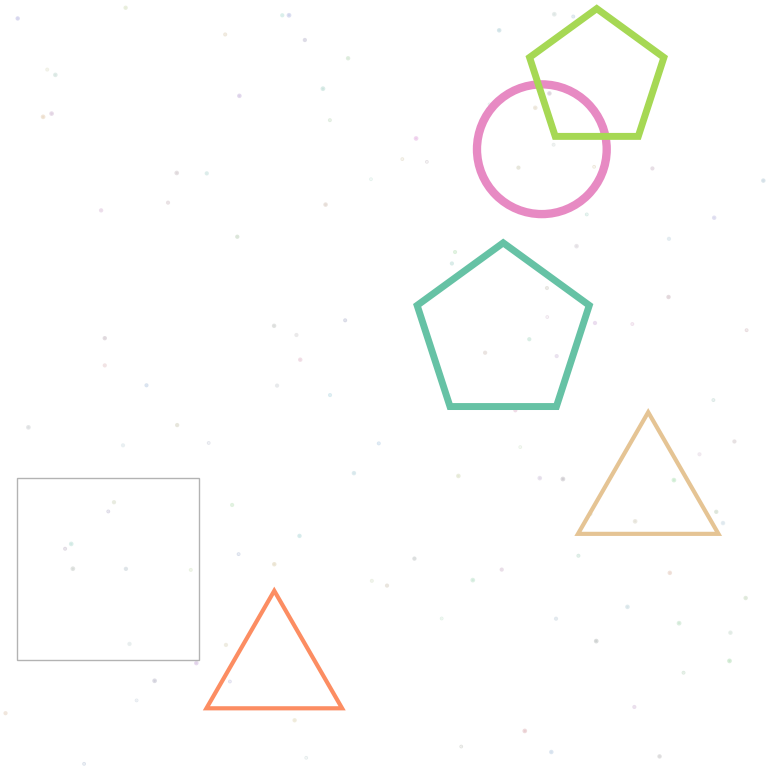[{"shape": "pentagon", "thickness": 2.5, "radius": 0.59, "center": [0.654, 0.567]}, {"shape": "triangle", "thickness": 1.5, "radius": 0.51, "center": [0.356, 0.131]}, {"shape": "circle", "thickness": 3, "radius": 0.42, "center": [0.704, 0.806]}, {"shape": "pentagon", "thickness": 2.5, "radius": 0.46, "center": [0.775, 0.897]}, {"shape": "triangle", "thickness": 1.5, "radius": 0.53, "center": [0.842, 0.359]}, {"shape": "square", "thickness": 0.5, "radius": 0.59, "center": [0.14, 0.261]}]